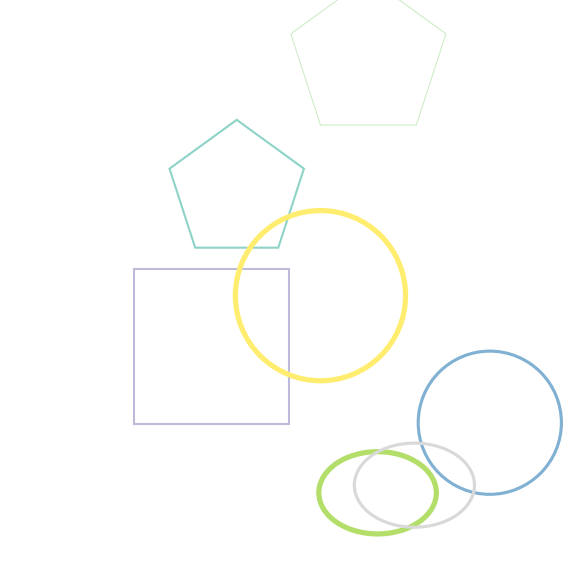[{"shape": "pentagon", "thickness": 1, "radius": 0.61, "center": [0.41, 0.669]}, {"shape": "square", "thickness": 1, "radius": 0.67, "center": [0.366, 0.399]}, {"shape": "circle", "thickness": 1.5, "radius": 0.62, "center": [0.848, 0.267]}, {"shape": "oval", "thickness": 2.5, "radius": 0.51, "center": [0.654, 0.146]}, {"shape": "oval", "thickness": 1.5, "radius": 0.52, "center": [0.718, 0.159]}, {"shape": "pentagon", "thickness": 0.5, "radius": 0.71, "center": [0.638, 0.897]}, {"shape": "circle", "thickness": 2.5, "radius": 0.74, "center": [0.555, 0.487]}]